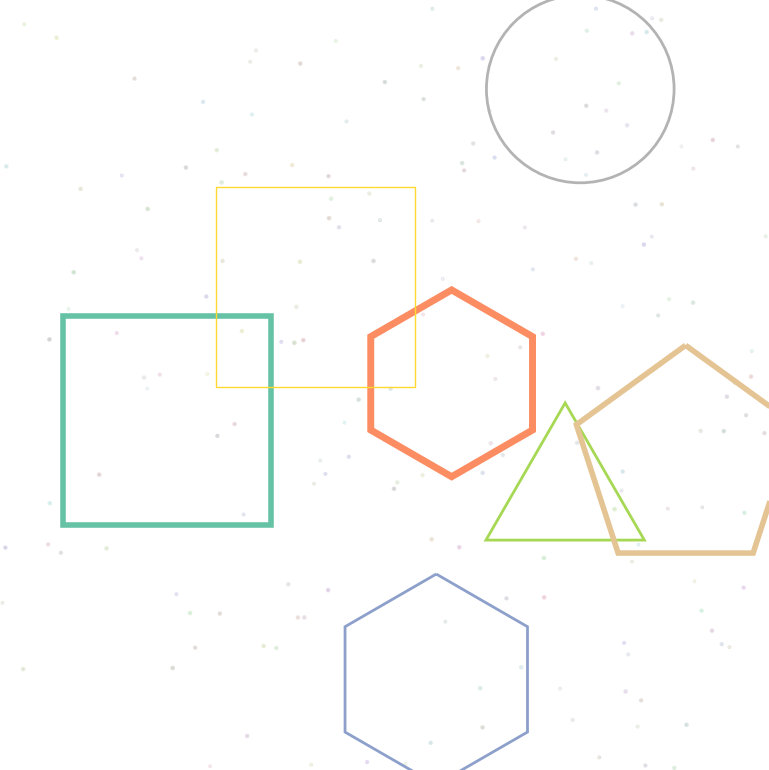[{"shape": "square", "thickness": 2, "radius": 0.68, "center": [0.217, 0.454]}, {"shape": "hexagon", "thickness": 2.5, "radius": 0.61, "center": [0.587, 0.502]}, {"shape": "hexagon", "thickness": 1, "radius": 0.68, "center": [0.567, 0.118]}, {"shape": "triangle", "thickness": 1, "radius": 0.59, "center": [0.734, 0.358]}, {"shape": "square", "thickness": 0.5, "radius": 0.65, "center": [0.41, 0.627]}, {"shape": "pentagon", "thickness": 2, "radius": 0.75, "center": [0.89, 0.402]}, {"shape": "circle", "thickness": 1, "radius": 0.61, "center": [0.754, 0.884]}]